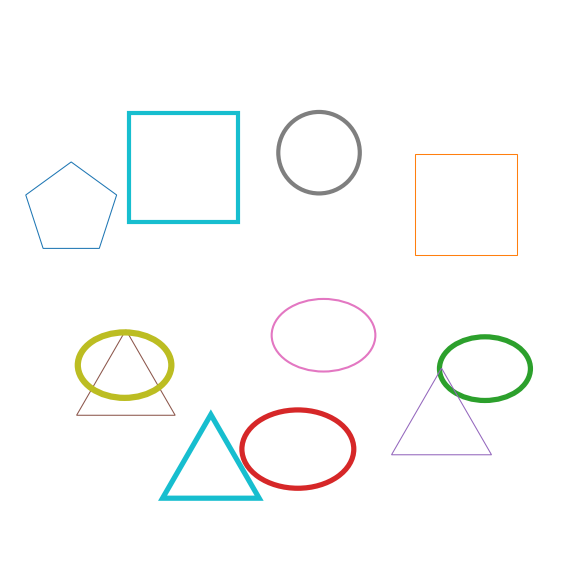[{"shape": "pentagon", "thickness": 0.5, "radius": 0.41, "center": [0.123, 0.636]}, {"shape": "square", "thickness": 0.5, "radius": 0.44, "center": [0.807, 0.645]}, {"shape": "oval", "thickness": 2.5, "radius": 0.39, "center": [0.84, 0.361]}, {"shape": "oval", "thickness": 2.5, "radius": 0.48, "center": [0.516, 0.221]}, {"shape": "triangle", "thickness": 0.5, "radius": 0.5, "center": [0.765, 0.262]}, {"shape": "triangle", "thickness": 0.5, "radius": 0.49, "center": [0.218, 0.329]}, {"shape": "oval", "thickness": 1, "radius": 0.45, "center": [0.56, 0.419]}, {"shape": "circle", "thickness": 2, "radius": 0.35, "center": [0.552, 0.735]}, {"shape": "oval", "thickness": 3, "radius": 0.4, "center": [0.216, 0.367]}, {"shape": "triangle", "thickness": 2.5, "radius": 0.48, "center": [0.365, 0.185]}, {"shape": "square", "thickness": 2, "radius": 0.47, "center": [0.317, 0.709]}]